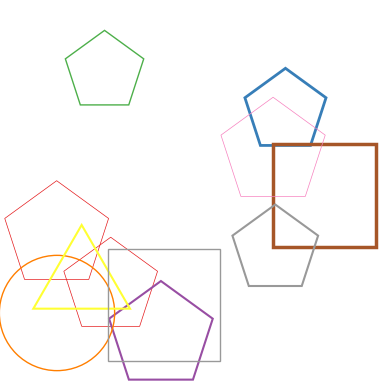[{"shape": "pentagon", "thickness": 0.5, "radius": 0.71, "center": [0.147, 0.389]}, {"shape": "pentagon", "thickness": 0.5, "radius": 0.64, "center": [0.288, 0.256]}, {"shape": "pentagon", "thickness": 2, "radius": 0.55, "center": [0.741, 0.712]}, {"shape": "pentagon", "thickness": 1, "radius": 0.53, "center": [0.272, 0.814]}, {"shape": "pentagon", "thickness": 1.5, "radius": 0.71, "center": [0.418, 0.128]}, {"shape": "circle", "thickness": 1, "radius": 0.75, "center": [0.148, 0.187]}, {"shape": "triangle", "thickness": 1.5, "radius": 0.72, "center": [0.212, 0.271]}, {"shape": "square", "thickness": 2.5, "radius": 0.67, "center": [0.843, 0.492]}, {"shape": "pentagon", "thickness": 0.5, "radius": 0.71, "center": [0.709, 0.605]}, {"shape": "square", "thickness": 1, "radius": 0.73, "center": [0.426, 0.207]}, {"shape": "pentagon", "thickness": 1.5, "radius": 0.58, "center": [0.715, 0.352]}]